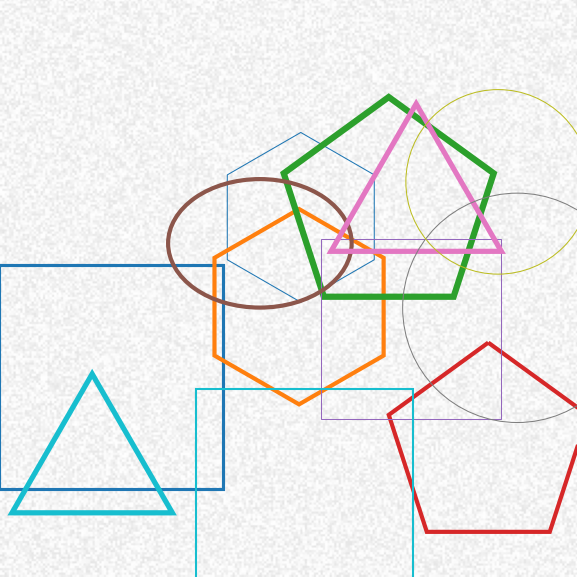[{"shape": "square", "thickness": 1.5, "radius": 0.97, "center": [0.192, 0.346]}, {"shape": "hexagon", "thickness": 0.5, "radius": 0.73, "center": [0.521, 0.623]}, {"shape": "hexagon", "thickness": 2, "radius": 0.85, "center": [0.518, 0.468]}, {"shape": "pentagon", "thickness": 3, "radius": 0.96, "center": [0.673, 0.64]}, {"shape": "pentagon", "thickness": 2, "radius": 0.91, "center": [0.845, 0.225]}, {"shape": "square", "thickness": 0.5, "radius": 0.78, "center": [0.712, 0.429]}, {"shape": "oval", "thickness": 2, "radius": 0.79, "center": [0.45, 0.578]}, {"shape": "triangle", "thickness": 2.5, "radius": 0.85, "center": [0.721, 0.649]}, {"shape": "circle", "thickness": 0.5, "radius": 0.99, "center": [0.896, 0.466]}, {"shape": "circle", "thickness": 0.5, "radius": 0.8, "center": [0.863, 0.684]}, {"shape": "triangle", "thickness": 2.5, "radius": 0.8, "center": [0.16, 0.191]}, {"shape": "square", "thickness": 1, "radius": 0.94, "center": [0.527, 0.137]}]